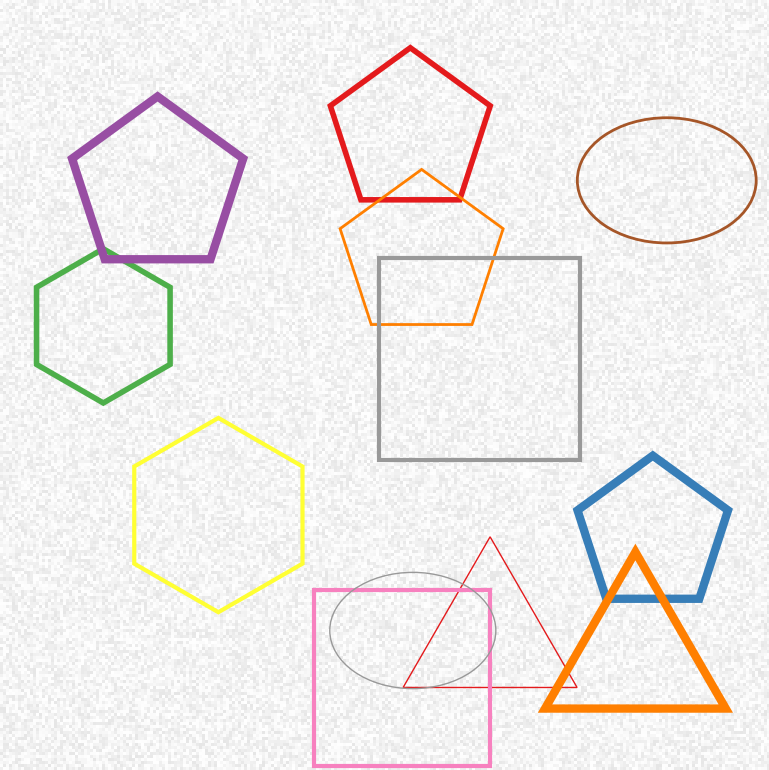[{"shape": "pentagon", "thickness": 2, "radius": 0.55, "center": [0.533, 0.829]}, {"shape": "triangle", "thickness": 0.5, "radius": 0.65, "center": [0.636, 0.172]}, {"shape": "pentagon", "thickness": 3, "radius": 0.51, "center": [0.848, 0.306]}, {"shape": "hexagon", "thickness": 2, "radius": 0.5, "center": [0.134, 0.577]}, {"shape": "pentagon", "thickness": 3, "radius": 0.58, "center": [0.205, 0.758]}, {"shape": "pentagon", "thickness": 1, "radius": 0.56, "center": [0.548, 0.669]}, {"shape": "triangle", "thickness": 3, "radius": 0.68, "center": [0.825, 0.148]}, {"shape": "hexagon", "thickness": 1.5, "radius": 0.63, "center": [0.284, 0.331]}, {"shape": "oval", "thickness": 1, "radius": 0.58, "center": [0.866, 0.766]}, {"shape": "square", "thickness": 1.5, "radius": 0.57, "center": [0.522, 0.119]}, {"shape": "oval", "thickness": 0.5, "radius": 0.54, "center": [0.536, 0.181]}, {"shape": "square", "thickness": 1.5, "radius": 0.66, "center": [0.623, 0.534]}]